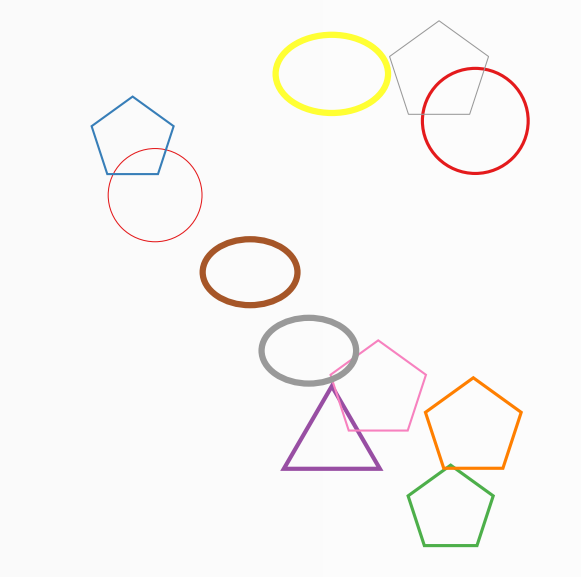[{"shape": "circle", "thickness": 1.5, "radius": 0.45, "center": [0.818, 0.79]}, {"shape": "circle", "thickness": 0.5, "radius": 0.4, "center": [0.267, 0.661]}, {"shape": "pentagon", "thickness": 1, "radius": 0.37, "center": [0.228, 0.758]}, {"shape": "pentagon", "thickness": 1.5, "radius": 0.38, "center": [0.775, 0.117]}, {"shape": "triangle", "thickness": 2, "radius": 0.48, "center": [0.571, 0.235]}, {"shape": "pentagon", "thickness": 1.5, "radius": 0.43, "center": [0.814, 0.258]}, {"shape": "oval", "thickness": 3, "radius": 0.48, "center": [0.571, 0.871]}, {"shape": "oval", "thickness": 3, "radius": 0.41, "center": [0.43, 0.528]}, {"shape": "pentagon", "thickness": 1, "radius": 0.43, "center": [0.651, 0.323]}, {"shape": "oval", "thickness": 3, "radius": 0.41, "center": [0.531, 0.392]}, {"shape": "pentagon", "thickness": 0.5, "radius": 0.45, "center": [0.755, 0.874]}]